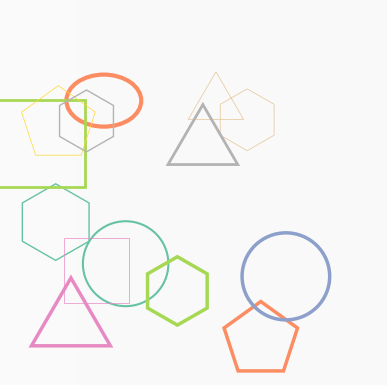[{"shape": "circle", "thickness": 1.5, "radius": 0.55, "center": [0.324, 0.315]}, {"shape": "hexagon", "thickness": 1, "radius": 0.5, "center": [0.144, 0.423]}, {"shape": "oval", "thickness": 3, "radius": 0.48, "center": [0.268, 0.739]}, {"shape": "pentagon", "thickness": 2.5, "radius": 0.5, "center": [0.673, 0.117]}, {"shape": "circle", "thickness": 2.5, "radius": 0.57, "center": [0.738, 0.282]}, {"shape": "triangle", "thickness": 2.5, "radius": 0.59, "center": [0.183, 0.161]}, {"shape": "square", "thickness": 0.5, "radius": 0.42, "center": [0.248, 0.298]}, {"shape": "hexagon", "thickness": 2.5, "radius": 0.44, "center": [0.458, 0.244]}, {"shape": "square", "thickness": 2, "radius": 0.56, "center": [0.107, 0.626]}, {"shape": "pentagon", "thickness": 0.5, "radius": 0.5, "center": [0.151, 0.678]}, {"shape": "triangle", "thickness": 0.5, "radius": 0.41, "center": [0.557, 0.731]}, {"shape": "hexagon", "thickness": 0.5, "radius": 0.4, "center": [0.638, 0.689]}, {"shape": "hexagon", "thickness": 1, "radius": 0.4, "center": [0.223, 0.686]}, {"shape": "triangle", "thickness": 2, "radius": 0.52, "center": [0.524, 0.625]}]